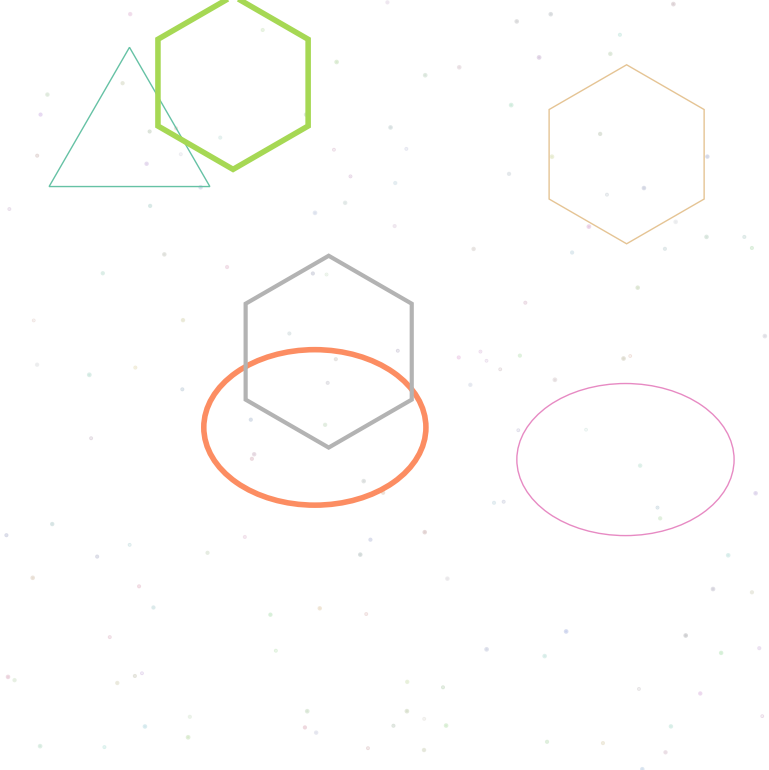[{"shape": "triangle", "thickness": 0.5, "radius": 0.6, "center": [0.168, 0.818]}, {"shape": "oval", "thickness": 2, "radius": 0.72, "center": [0.409, 0.445]}, {"shape": "oval", "thickness": 0.5, "radius": 0.71, "center": [0.812, 0.403]}, {"shape": "hexagon", "thickness": 2, "radius": 0.56, "center": [0.303, 0.893]}, {"shape": "hexagon", "thickness": 0.5, "radius": 0.58, "center": [0.814, 0.8]}, {"shape": "hexagon", "thickness": 1.5, "radius": 0.62, "center": [0.427, 0.543]}]